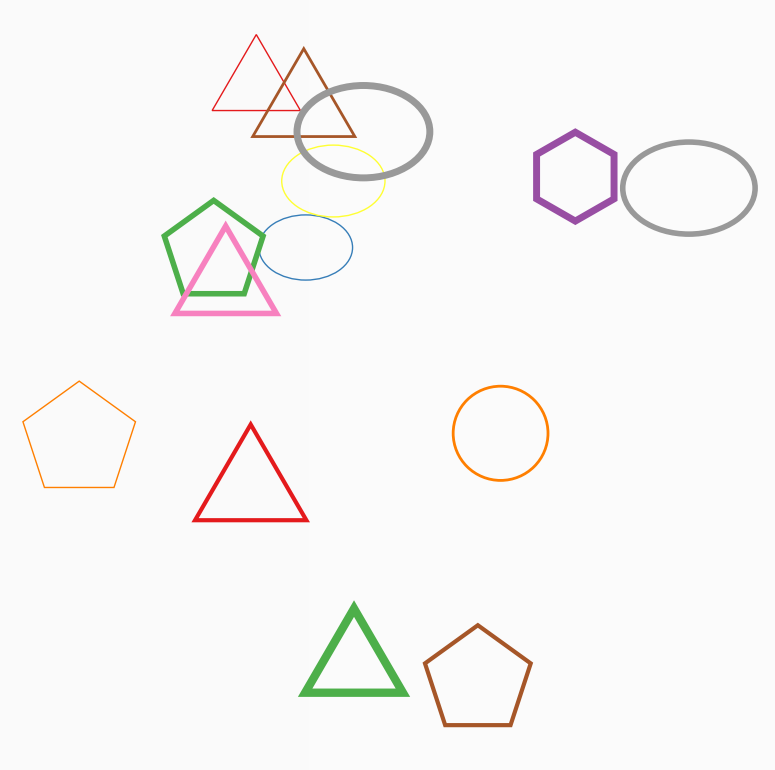[{"shape": "triangle", "thickness": 1.5, "radius": 0.41, "center": [0.323, 0.366]}, {"shape": "triangle", "thickness": 0.5, "radius": 0.33, "center": [0.331, 0.889]}, {"shape": "oval", "thickness": 0.5, "radius": 0.3, "center": [0.394, 0.679]}, {"shape": "pentagon", "thickness": 2, "radius": 0.33, "center": [0.276, 0.673]}, {"shape": "triangle", "thickness": 3, "radius": 0.36, "center": [0.457, 0.137]}, {"shape": "hexagon", "thickness": 2.5, "radius": 0.29, "center": [0.742, 0.771]}, {"shape": "circle", "thickness": 1, "radius": 0.31, "center": [0.646, 0.437]}, {"shape": "pentagon", "thickness": 0.5, "radius": 0.38, "center": [0.102, 0.429]}, {"shape": "oval", "thickness": 0.5, "radius": 0.33, "center": [0.43, 0.765]}, {"shape": "triangle", "thickness": 1, "radius": 0.38, "center": [0.392, 0.861]}, {"shape": "pentagon", "thickness": 1.5, "radius": 0.36, "center": [0.617, 0.116]}, {"shape": "triangle", "thickness": 2, "radius": 0.38, "center": [0.291, 0.631]}, {"shape": "oval", "thickness": 2, "radius": 0.43, "center": [0.889, 0.756]}, {"shape": "oval", "thickness": 2.5, "radius": 0.43, "center": [0.469, 0.829]}]